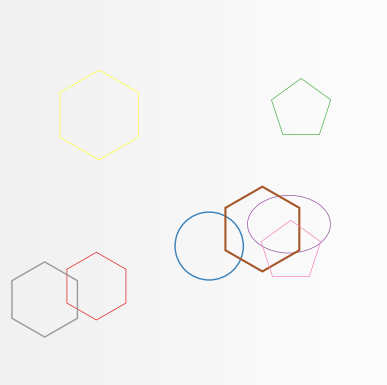[{"shape": "hexagon", "thickness": 0.5, "radius": 0.44, "center": [0.249, 0.257]}, {"shape": "circle", "thickness": 1, "radius": 0.44, "center": [0.54, 0.361]}, {"shape": "pentagon", "thickness": 0.5, "radius": 0.4, "center": [0.777, 0.716]}, {"shape": "oval", "thickness": 0.5, "radius": 0.53, "center": [0.746, 0.418]}, {"shape": "hexagon", "thickness": 0.5, "radius": 0.58, "center": [0.256, 0.701]}, {"shape": "hexagon", "thickness": 1.5, "radius": 0.55, "center": [0.677, 0.405]}, {"shape": "pentagon", "thickness": 0.5, "radius": 0.4, "center": [0.751, 0.347]}, {"shape": "hexagon", "thickness": 1, "radius": 0.49, "center": [0.115, 0.222]}]